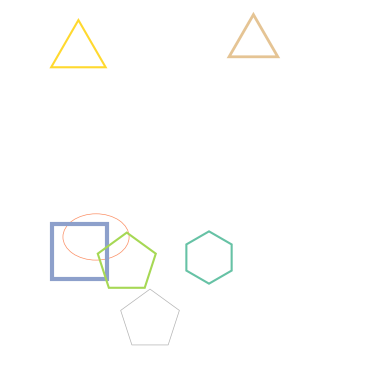[{"shape": "hexagon", "thickness": 1.5, "radius": 0.34, "center": [0.543, 0.331]}, {"shape": "oval", "thickness": 0.5, "radius": 0.43, "center": [0.249, 0.385]}, {"shape": "square", "thickness": 3, "radius": 0.36, "center": [0.206, 0.348]}, {"shape": "pentagon", "thickness": 1.5, "radius": 0.4, "center": [0.329, 0.317]}, {"shape": "triangle", "thickness": 1.5, "radius": 0.41, "center": [0.204, 0.866]}, {"shape": "triangle", "thickness": 2, "radius": 0.37, "center": [0.658, 0.889]}, {"shape": "pentagon", "thickness": 0.5, "radius": 0.4, "center": [0.39, 0.169]}]